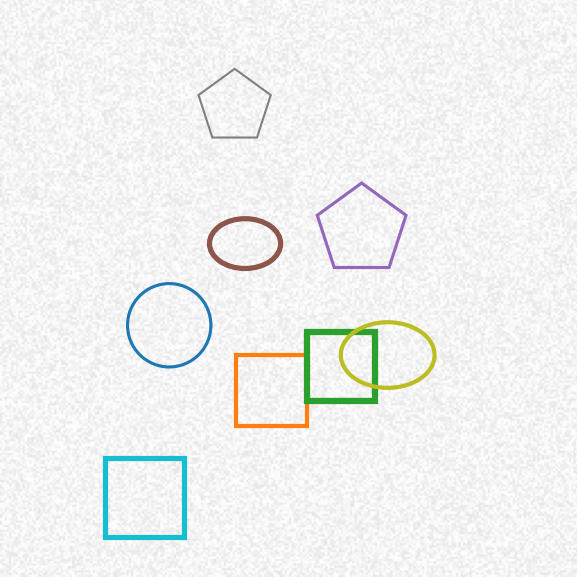[{"shape": "circle", "thickness": 1.5, "radius": 0.36, "center": [0.293, 0.436]}, {"shape": "square", "thickness": 2, "radius": 0.31, "center": [0.47, 0.324]}, {"shape": "square", "thickness": 3, "radius": 0.3, "center": [0.59, 0.365]}, {"shape": "pentagon", "thickness": 1.5, "radius": 0.4, "center": [0.626, 0.601]}, {"shape": "oval", "thickness": 2.5, "radius": 0.31, "center": [0.424, 0.577]}, {"shape": "pentagon", "thickness": 1, "radius": 0.33, "center": [0.406, 0.814]}, {"shape": "oval", "thickness": 2, "radius": 0.41, "center": [0.671, 0.384]}, {"shape": "square", "thickness": 2.5, "radius": 0.34, "center": [0.25, 0.138]}]